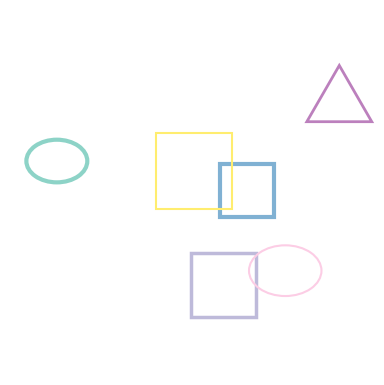[{"shape": "oval", "thickness": 3, "radius": 0.4, "center": [0.148, 0.582]}, {"shape": "square", "thickness": 2.5, "radius": 0.42, "center": [0.58, 0.26]}, {"shape": "square", "thickness": 3, "radius": 0.35, "center": [0.641, 0.505]}, {"shape": "oval", "thickness": 1.5, "radius": 0.47, "center": [0.741, 0.297]}, {"shape": "triangle", "thickness": 2, "radius": 0.49, "center": [0.881, 0.733]}, {"shape": "square", "thickness": 1.5, "radius": 0.5, "center": [0.504, 0.555]}]